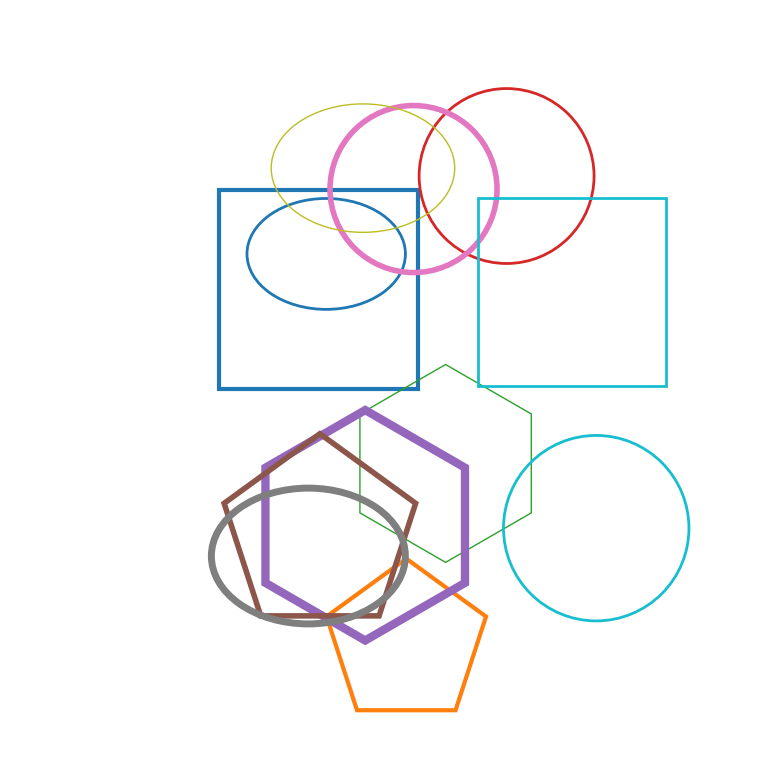[{"shape": "oval", "thickness": 1, "radius": 0.51, "center": [0.424, 0.67]}, {"shape": "square", "thickness": 1.5, "radius": 0.65, "center": [0.414, 0.624]}, {"shape": "pentagon", "thickness": 1.5, "radius": 0.54, "center": [0.528, 0.166]}, {"shape": "hexagon", "thickness": 0.5, "radius": 0.64, "center": [0.579, 0.398]}, {"shape": "circle", "thickness": 1, "radius": 0.57, "center": [0.658, 0.771]}, {"shape": "hexagon", "thickness": 3, "radius": 0.75, "center": [0.474, 0.318]}, {"shape": "pentagon", "thickness": 2, "radius": 0.65, "center": [0.415, 0.306]}, {"shape": "circle", "thickness": 2, "radius": 0.54, "center": [0.537, 0.754]}, {"shape": "oval", "thickness": 2.5, "radius": 0.63, "center": [0.4, 0.278]}, {"shape": "oval", "thickness": 0.5, "radius": 0.6, "center": [0.471, 0.782]}, {"shape": "square", "thickness": 1, "radius": 0.61, "center": [0.742, 0.621]}, {"shape": "circle", "thickness": 1, "radius": 0.6, "center": [0.774, 0.314]}]